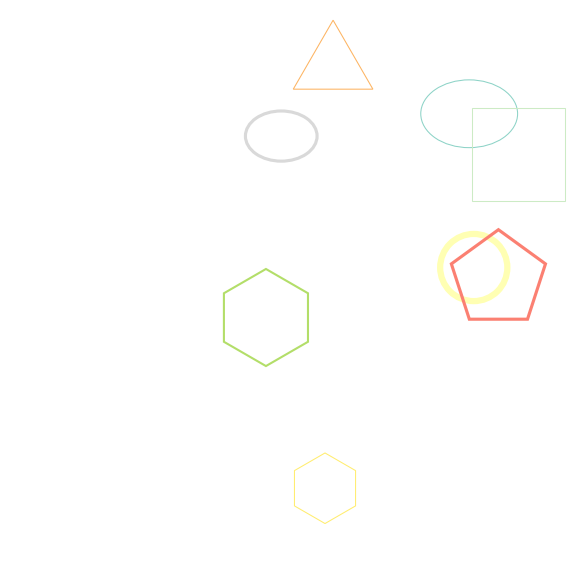[{"shape": "oval", "thickness": 0.5, "radius": 0.42, "center": [0.812, 0.802]}, {"shape": "circle", "thickness": 3, "radius": 0.29, "center": [0.82, 0.536]}, {"shape": "pentagon", "thickness": 1.5, "radius": 0.43, "center": [0.863, 0.516]}, {"shape": "triangle", "thickness": 0.5, "radius": 0.4, "center": [0.577, 0.885]}, {"shape": "hexagon", "thickness": 1, "radius": 0.42, "center": [0.461, 0.449]}, {"shape": "oval", "thickness": 1.5, "radius": 0.31, "center": [0.487, 0.764]}, {"shape": "square", "thickness": 0.5, "radius": 0.4, "center": [0.898, 0.732]}, {"shape": "hexagon", "thickness": 0.5, "radius": 0.31, "center": [0.563, 0.154]}]